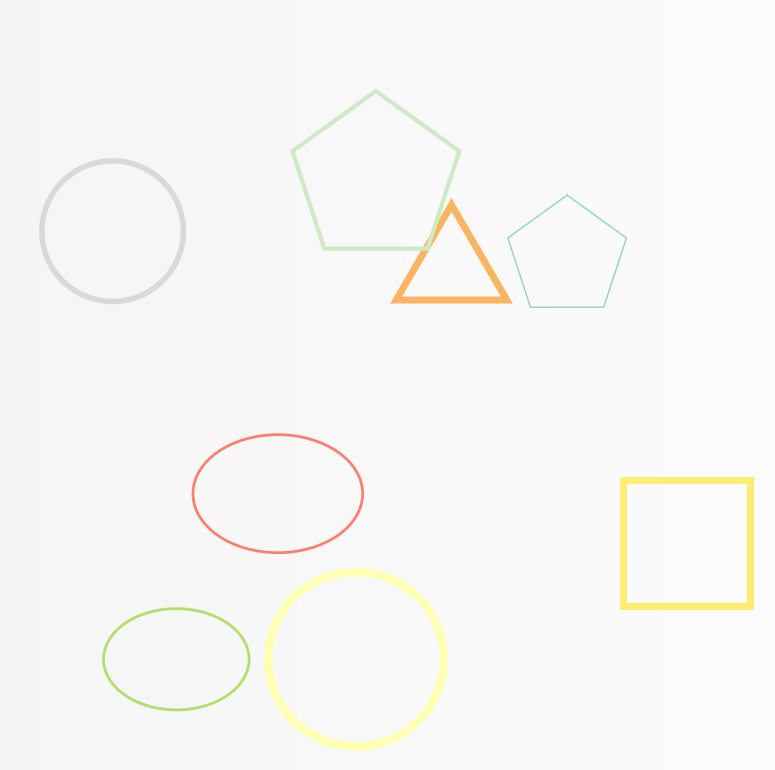[{"shape": "pentagon", "thickness": 0.5, "radius": 0.4, "center": [0.732, 0.666]}, {"shape": "circle", "thickness": 3, "radius": 0.57, "center": [0.459, 0.144]}, {"shape": "oval", "thickness": 1, "radius": 0.55, "center": [0.358, 0.359]}, {"shape": "triangle", "thickness": 2.5, "radius": 0.41, "center": [0.583, 0.652]}, {"shape": "oval", "thickness": 1, "radius": 0.47, "center": [0.228, 0.144]}, {"shape": "circle", "thickness": 2, "radius": 0.46, "center": [0.145, 0.7]}, {"shape": "pentagon", "thickness": 1.5, "radius": 0.57, "center": [0.485, 0.769]}, {"shape": "square", "thickness": 2.5, "radius": 0.41, "center": [0.886, 0.295]}]